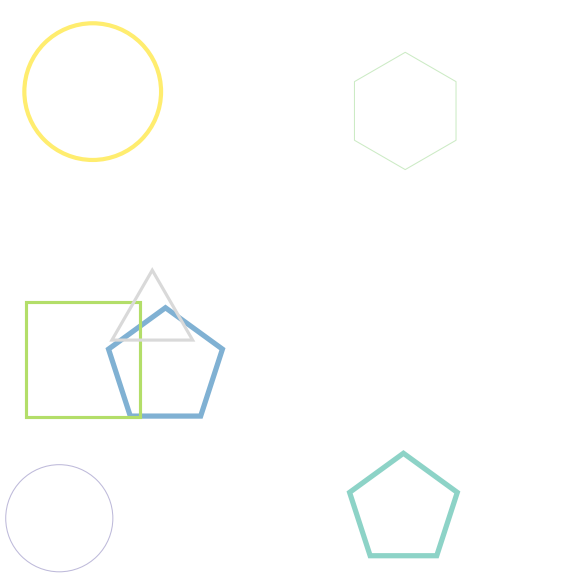[{"shape": "pentagon", "thickness": 2.5, "radius": 0.49, "center": [0.699, 0.116]}, {"shape": "circle", "thickness": 0.5, "radius": 0.46, "center": [0.103, 0.102]}, {"shape": "pentagon", "thickness": 2.5, "radius": 0.52, "center": [0.287, 0.363]}, {"shape": "square", "thickness": 1.5, "radius": 0.5, "center": [0.144, 0.376]}, {"shape": "triangle", "thickness": 1.5, "radius": 0.4, "center": [0.264, 0.451]}, {"shape": "hexagon", "thickness": 0.5, "radius": 0.51, "center": [0.702, 0.807]}, {"shape": "circle", "thickness": 2, "radius": 0.59, "center": [0.161, 0.84]}]